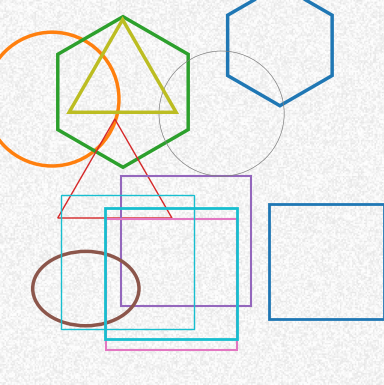[{"shape": "square", "thickness": 2, "radius": 0.75, "center": [0.849, 0.321]}, {"shape": "hexagon", "thickness": 2.5, "radius": 0.78, "center": [0.727, 0.882]}, {"shape": "circle", "thickness": 2.5, "radius": 0.87, "center": [0.135, 0.743]}, {"shape": "hexagon", "thickness": 2.5, "radius": 0.98, "center": [0.319, 0.761]}, {"shape": "triangle", "thickness": 1, "radius": 0.86, "center": [0.298, 0.519]}, {"shape": "square", "thickness": 1.5, "radius": 0.85, "center": [0.483, 0.374]}, {"shape": "oval", "thickness": 2.5, "radius": 0.69, "center": [0.223, 0.25]}, {"shape": "square", "thickness": 1.5, "radius": 0.85, "center": [0.446, 0.26]}, {"shape": "circle", "thickness": 0.5, "radius": 0.81, "center": [0.576, 0.705]}, {"shape": "triangle", "thickness": 2.5, "radius": 0.8, "center": [0.318, 0.789]}, {"shape": "square", "thickness": 2, "radius": 0.85, "center": [0.444, 0.29]}, {"shape": "square", "thickness": 1, "radius": 0.87, "center": [0.331, 0.319]}]